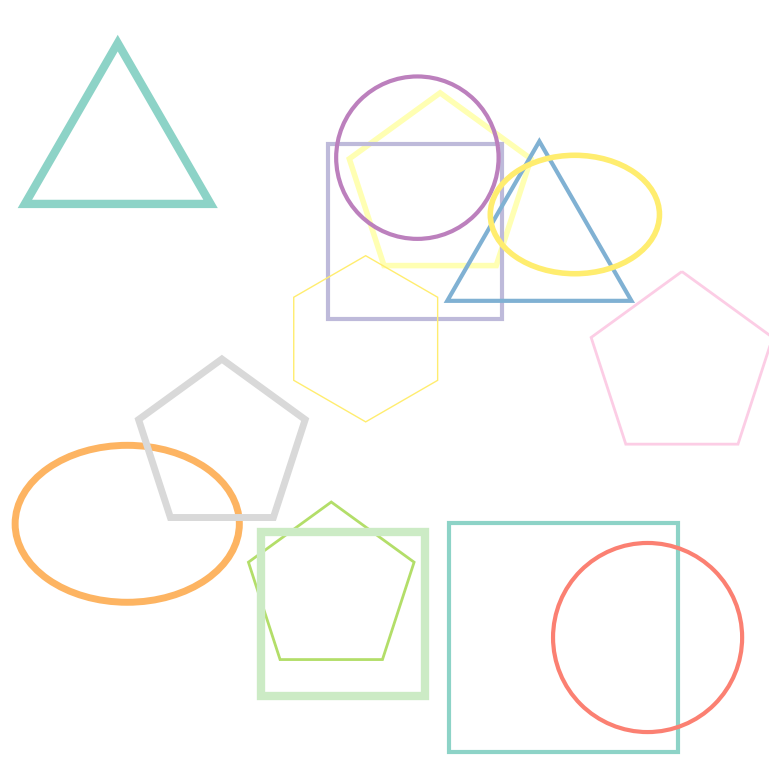[{"shape": "triangle", "thickness": 3, "radius": 0.7, "center": [0.153, 0.805]}, {"shape": "square", "thickness": 1.5, "radius": 0.74, "center": [0.732, 0.172]}, {"shape": "pentagon", "thickness": 2, "radius": 0.62, "center": [0.572, 0.755]}, {"shape": "square", "thickness": 1.5, "radius": 0.57, "center": [0.539, 0.699]}, {"shape": "circle", "thickness": 1.5, "radius": 0.61, "center": [0.841, 0.172]}, {"shape": "triangle", "thickness": 1.5, "radius": 0.69, "center": [0.7, 0.678]}, {"shape": "oval", "thickness": 2.5, "radius": 0.73, "center": [0.165, 0.32]}, {"shape": "pentagon", "thickness": 1, "radius": 0.57, "center": [0.43, 0.235]}, {"shape": "pentagon", "thickness": 1, "radius": 0.62, "center": [0.886, 0.523]}, {"shape": "pentagon", "thickness": 2.5, "radius": 0.57, "center": [0.288, 0.42]}, {"shape": "circle", "thickness": 1.5, "radius": 0.53, "center": [0.542, 0.795]}, {"shape": "square", "thickness": 3, "radius": 0.53, "center": [0.445, 0.202]}, {"shape": "hexagon", "thickness": 0.5, "radius": 0.54, "center": [0.475, 0.56]}, {"shape": "oval", "thickness": 2, "radius": 0.55, "center": [0.747, 0.721]}]